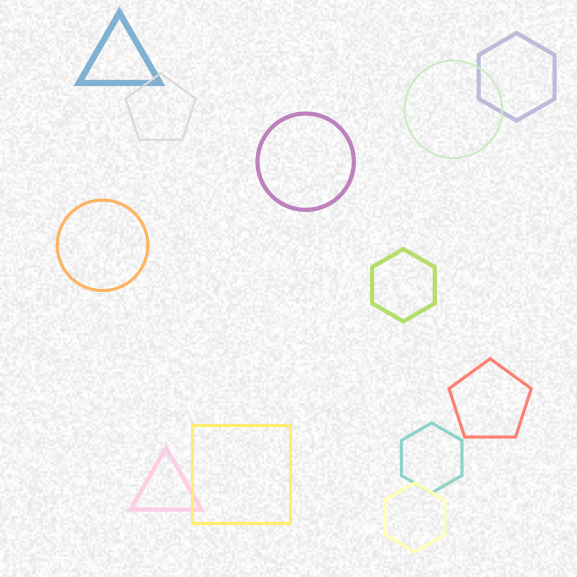[{"shape": "hexagon", "thickness": 1.5, "radius": 0.3, "center": [0.748, 0.206]}, {"shape": "hexagon", "thickness": 1.5, "radius": 0.3, "center": [0.718, 0.103]}, {"shape": "hexagon", "thickness": 2, "radius": 0.38, "center": [0.895, 0.866]}, {"shape": "pentagon", "thickness": 1.5, "radius": 0.37, "center": [0.849, 0.303]}, {"shape": "triangle", "thickness": 3, "radius": 0.41, "center": [0.207, 0.896]}, {"shape": "circle", "thickness": 1.5, "radius": 0.39, "center": [0.178, 0.574]}, {"shape": "hexagon", "thickness": 2, "radius": 0.31, "center": [0.699, 0.505]}, {"shape": "triangle", "thickness": 2, "radius": 0.35, "center": [0.288, 0.152]}, {"shape": "pentagon", "thickness": 1, "radius": 0.32, "center": [0.278, 0.809]}, {"shape": "circle", "thickness": 2, "radius": 0.42, "center": [0.529, 0.719]}, {"shape": "circle", "thickness": 1, "radius": 0.42, "center": [0.785, 0.81]}, {"shape": "square", "thickness": 1.5, "radius": 0.42, "center": [0.417, 0.179]}]